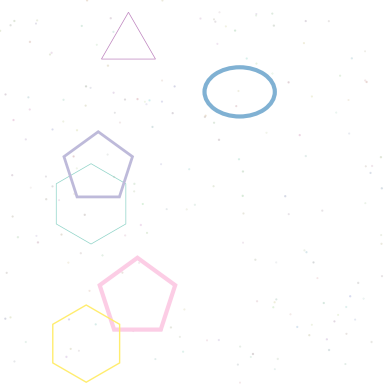[{"shape": "hexagon", "thickness": 0.5, "radius": 0.52, "center": [0.236, 0.471]}, {"shape": "pentagon", "thickness": 2, "radius": 0.47, "center": [0.255, 0.564]}, {"shape": "oval", "thickness": 3, "radius": 0.46, "center": [0.623, 0.761]}, {"shape": "pentagon", "thickness": 3, "radius": 0.52, "center": [0.357, 0.227]}, {"shape": "triangle", "thickness": 0.5, "radius": 0.41, "center": [0.334, 0.887]}, {"shape": "hexagon", "thickness": 1, "radius": 0.5, "center": [0.224, 0.108]}]